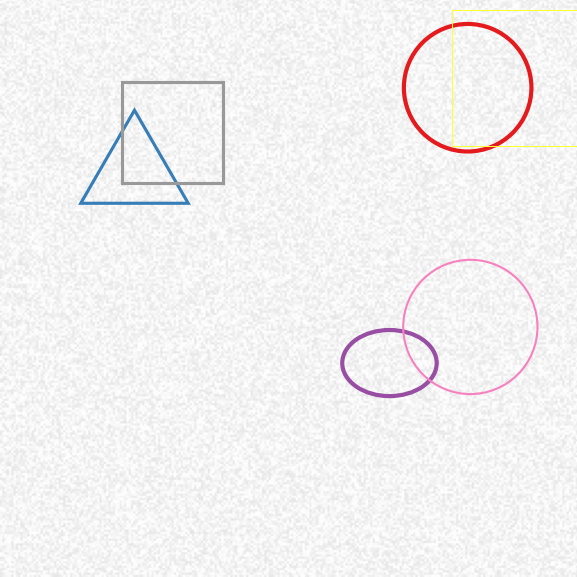[{"shape": "circle", "thickness": 2, "radius": 0.55, "center": [0.81, 0.847]}, {"shape": "triangle", "thickness": 1.5, "radius": 0.54, "center": [0.233, 0.701]}, {"shape": "oval", "thickness": 2, "radius": 0.41, "center": [0.674, 0.37]}, {"shape": "square", "thickness": 0.5, "radius": 0.59, "center": [0.899, 0.864]}, {"shape": "circle", "thickness": 1, "radius": 0.58, "center": [0.814, 0.433]}, {"shape": "square", "thickness": 1.5, "radius": 0.44, "center": [0.299, 0.77]}]